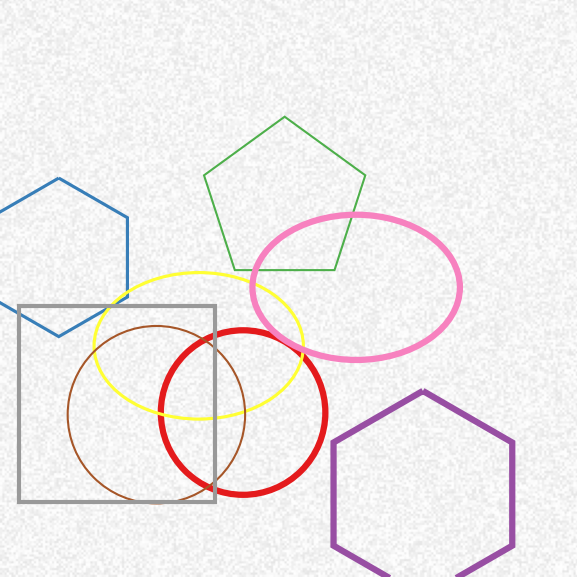[{"shape": "circle", "thickness": 3, "radius": 0.71, "center": [0.421, 0.285]}, {"shape": "hexagon", "thickness": 1.5, "radius": 0.69, "center": [0.102, 0.554]}, {"shape": "pentagon", "thickness": 1, "radius": 0.73, "center": [0.493, 0.65]}, {"shape": "hexagon", "thickness": 3, "radius": 0.89, "center": [0.732, 0.144]}, {"shape": "oval", "thickness": 1.5, "radius": 0.91, "center": [0.344, 0.4]}, {"shape": "circle", "thickness": 1, "radius": 0.77, "center": [0.271, 0.281]}, {"shape": "oval", "thickness": 3, "radius": 0.9, "center": [0.617, 0.502]}, {"shape": "square", "thickness": 2, "radius": 0.85, "center": [0.203, 0.3]}]